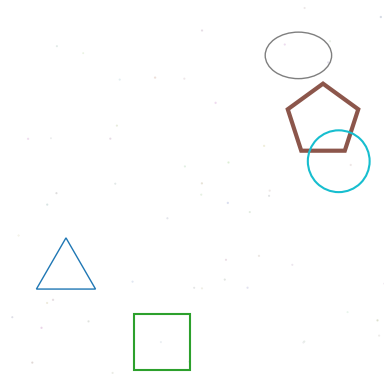[{"shape": "triangle", "thickness": 1, "radius": 0.44, "center": [0.171, 0.294]}, {"shape": "square", "thickness": 1.5, "radius": 0.36, "center": [0.42, 0.111]}, {"shape": "pentagon", "thickness": 3, "radius": 0.48, "center": [0.839, 0.686]}, {"shape": "oval", "thickness": 1, "radius": 0.43, "center": [0.775, 0.856]}, {"shape": "circle", "thickness": 1.5, "radius": 0.4, "center": [0.88, 0.581]}]